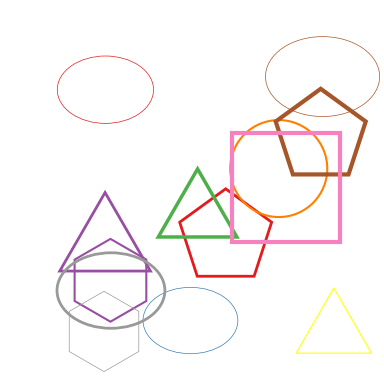[{"shape": "pentagon", "thickness": 2, "radius": 0.63, "center": [0.586, 0.384]}, {"shape": "oval", "thickness": 0.5, "radius": 0.62, "center": [0.274, 0.767]}, {"shape": "oval", "thickness": 0.5, "radius": 0.62, "center": [0.495, 0.167]}, {"shape": "triangle", "thickness": 2.5, "radius": 0.59, "center": [0.513, 0.443]}, {"shape": "hexagon", "thickness": 1.5, "radius": 0.54, "center": [0.287, 0.272]}, {"shape": "triangle", "thickness": 2, "radius": 0.68, "center": [0.273, 0.364]}, {"shape": "circle", "thickness": 1.5, "radius": 0.63, "center": [0.724, 0.562]}, {"shape": "triangle", "thickness": 1, "radius": 0.56, "center": [0.867, 0.139]}, {"shape": "pentagon", "thickness": 3, "radius": 0.61, "center": [0.833, 0.646]}, {"shape": "oval", "thickness": 0.5, "radius": 0.74, "center": [0.838, 0.801]}, {"shape": "square", "thickness": 3, "radius": 0.7, "center": [0.743, 0.513]}, {"shape": "hexagon", "thickness": 0.5, "radius": 0.52, "center": [0.27, 0.139]}, {"shape": "oval", "thickness": 2, "radius": 0.7, "center": [0.288, 0.245]}]